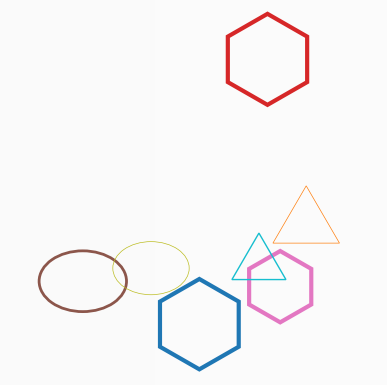[{"shape": "hexagon", "thickness": 3, "radius": 0.59, "center": [0.514, 0.158]}, {"shape": "triangle", "thickness": 0.5, "radius": 0.5, "center": [0.79, 0.418]}, {"shape": "hexagon", "thickness": 3, "radius": 0.59, "center": [0.69, 0.846]}, {"shape": "oval", "thickness": 2, "radius": 0.56, "center": [0.214, 0.27]}, {"shape": "hexagon", "thickness": 3, "radius": 0.46, "center": [0.723, 0.255]}, {"shape": "oval", "thickness": 0.5, "radius": 0.49, "center": [0.39, 0.303]}, {"shape": "triangle", "thickness": 1, "radius": 0.4, "center": [0.668, 0.314]}]